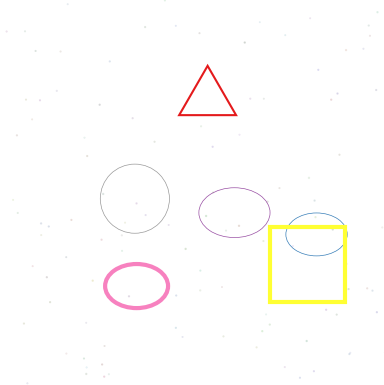[{"shape": "triangle", "thickness": 1.5, "radius": 0.43, "center": [0.539, 0.744]}, {"shape": "oval", "thickness": 0.5, "radius": 0.4, "center": [0.822, 0.391]}, {"shape": "oval", "thickness": 0.5, "radius": 0.46, "center": [0.609, 0.448]}, {"shape": "square", "thickness": 3, "radius": 0.49, "center": [0.799, 0.313]}, {"shape": "oval", "thickness": 3, "radius": 0.41, "center": [0.355, 0.257]}, {"shape": "circle", "thickness": 0.5, "radius": 0.45, "center": [0.35, 0.484]}]